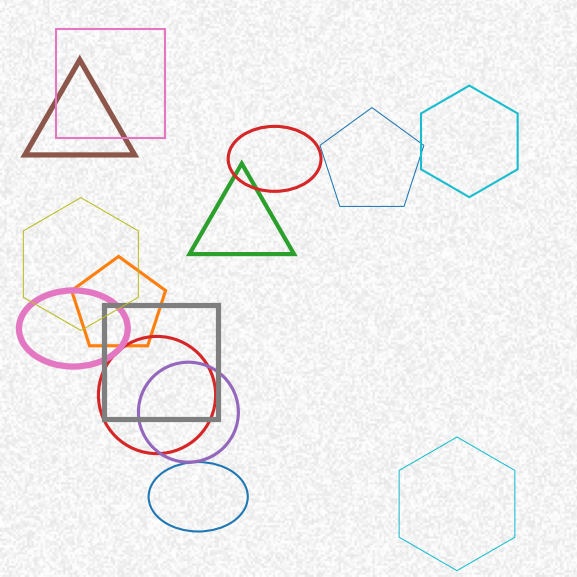[{"shape": "pentagon", "thickness": 0.5, "radius": 0.47, "center": [0.644, 0.718]}, {"shape": "oval", "thickness": 1, "radius": 0.43, "center": [0.343, 0.139]}, {"shape": "pentagon", "thickness": 1.5, "radius": 0.43, "center": [0.205, 0.47]}, {"shape": "triangle", "thickness": 2, "radius": 0.52, "center": [0.419, 0.611]}, {"shape": "circle", "thickness": 1.5, "radius": 0.51, "center": [0.272, 0.315]}, {"shape": "oval", "thickness": 1.5, "radius": 0.4, "center": [0.475, 0.724]}, {"shape": "circle", "thickness": 1.5, "radius": 0.43, "center": [0.326, 0.285]}, {"shape": "triangle", "thickness": 2.5, "radius": 0.55, "center": [0.138, 0.786]}, {"shape": "square", "thickness": 1, "radius": 0.47, "center": [0.191, 0.855]}, {"shape": "oval", "thickness": 3, "radius": 0.47, "center": [0.127, 0.43]}, {"shape": "square", "thickness": 2.5, "radius": 0.49, "center": [0.279, 0.373]}, {"shape": "hexagon", "thickness": 0.5, "radius": 0.57, "center": [0.14, 0.542]}, {"shape": "hexagon", "thickness": 1, "radius": 0.48, "center": [0.813, 0.754]}, {"shape": "hexagon", "thickness": 0.5, "radius": 0.58, "center": [0.791, 0.127]}]